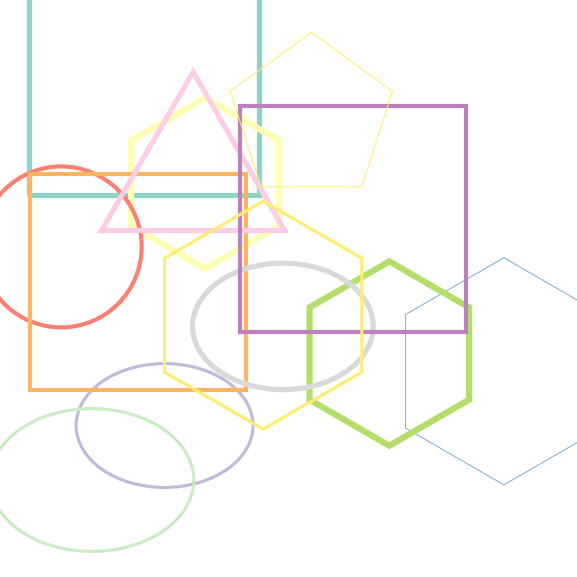[{"shape": "square", "thickness": 2.5, "radius": 0.99, "center": [0.249, 0.861]}, {"shape": "hexagon", "thickness": 3, "radius": 0.74, "center": [0.355, 0.682]}, {"shape": "oval", "thickness": 1.5, "radius": 0.77, "center": [0.285, 0.262]}, {"shape": "circle", "thickness": 2, "radius": 0.7, "center": [0.106, 0.572]}, {"shape": "hexagon", "thickness": 0.5, "radius": 0.98, "center": [0.873, 0.356]}, {"shape": "square", "thickness": 2, "radius": 0.93, "center": [0.239, 0.511]}, {"shape": "hexagon", "thickness": 3, "radius": 0.8, "center": [0.674, 0.387]}, {"shape": "triangle", "thickness": 2.5, "radius": 0.92, "center": [0.334, 0.692]}, {"shape": "oval", "thickness": 2.5, "radius": 0.78, "center": [0.49, 0.434]}, {"shape": "square", "thickness": 2, "radius": 0.98, "center": [0.611, 0.62]}, {"shape": "oval", "thickness": 1.5, "radius": 0.88, "center": [0.159, 0.168]}, {"shape": "pentagon", "thickness": 0.5, "radius": 0.74, "center": [0.539, 0.795]}, {"shape": "hexagon", "thickness": 1.5, "radius": 0.99, "center": [0.456, 0.453]}]